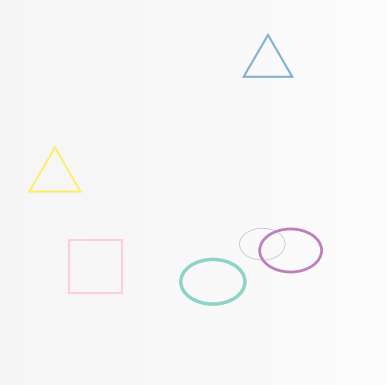[{"shape": "oval", "thickness": 2.5, "radius": 0.41, "center": [0.549, 0.268]}, {"shape": "oval", "thickness": 0.5, "radius": 0.29, "center": [0.677, 0.366]}, {"shape": "triangle", "thickness": 1.5, "radius": 0.36, "center": [0.692, 0.837]}, {"shape": "square", "thickness": 1.5, "radius": 0.34, "center": [0.247, 0.308]}, {"shape": "oval", "thickness": 2, "radius": 0.4, "center": [0.75, 0.349]}, {"shape": "triangle", "thickness": 1.5, "radius": 0.38, "center": [0.142, 0.541]}]